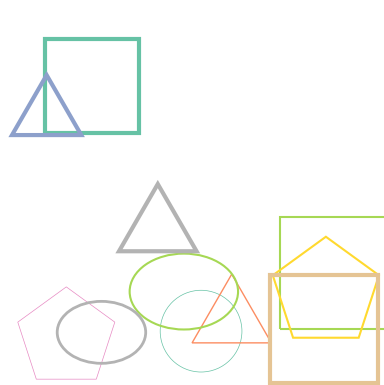[{"shape": "square", "thickness": 3, "radius": 0.61, "center": [0.238, 0.776]}, {"shape": "circle", "thickness": 0.5, "radius": 0.53, "center": [0.522, 0.14]}, {"shape": "triangle", "thickness": 1, "radius": 0.59, "center": [0.602, 0.169]}, {"shape": "triangle", "thickness": 3, "radius": 0.52, "center": [0.121, 0.701]}, {"shape": "pentagon", "thickness": 0.5, "radius": 0.66, "center": [0.172, 0.122]}, {"shape": "oval", "thickness": 1.5, "radius": 0.7, "center": [0.478, 0.243]}, {"shape": "square", "thickness": 1.5, "radius": 0.73, "center": [0.873, 0.291]}, {"shape": "pentagon", "thickness": 1.5, "radius": 0.72, "center": [0.846, 0.24]}, {"shape": "square", "thickness": 3, "radius": 0.7, "center": [0.842, 0.145]}, {"shape": "triangle", "thickness": 3, "radius": 0.58, "center": [0.41, 0.406]}, {"shape": "oval", "thickness": 2, "radius": 0.57, "center": [0.264, 0.137]}]